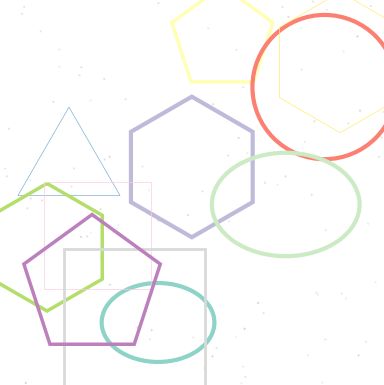[{"shape": "oval", "thickness": 3, "radius": 0.73, "center": [0.41, 0.162]}, {"shape": "pentagon", "thickness": 2.5, "radius": 0.69, "center": [0.578, 0.899]}, {"shape": "hexagon", "thickness": 3, "radius": 0.91, "center": [0.498, 0.566]}, {"shape": "circle", "thickness": 3, "radius": 0.94, "center": [0.843, 0.774]}, {"shape": "triangle", "thickness": 0.5, "radius": 0.77, "center": [0.179, 0.569]}, {"shape": "hexagon", "thickness": 2.5, "radius": 0.83, "center": [0.122, 0.358]}, {"shape": "square", "thickness": 0.5, "radius": 0.69, "center": [0.254, 0.388]}, {"shape": "square", "thickness": 2, "radius": 0.91, "center": [0.349, 0.171]}, {"shape": "pentagon", "thickness": 2.5, "radius": 0.93, "center": [0.239, 0.257]}, {"shape": "oval", "thickness": 3, "radius": 0.96, "center": [0.742, 0.469]}, {"shape": "hexagon", "thickness": 0.5, "radius": 0.91, "center": [0.884, 0.838]}]